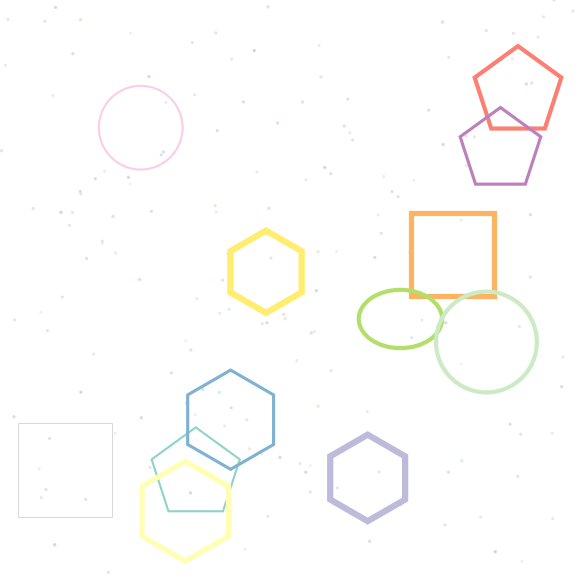[{"shape": "pentagon", "thickness": 1, "radius": 0.4, "center": [0.339, 0.179]}, {"shape": "hexagon", "thickness": 2.5, "radius": 0.43, "center": [0.321, 0.114]}, {"shape": "hexagon", "thickness": 3, "radius": 0.37, "center": [0.637, 0.172]}, {"shape": "pentagon", "thickness": 2, "radius": 0.39, "center": [0.897, 0.84]}, {"shape": "hexagon", "thickness": 1.5, "radius": 0.43, "center": [0.399, 0.272]}, {"shape": "square", "thickness": 2.5, "radius": 0.36, "center": [0.783, 0.558]}, {"shape": "oval", "thickness": 2, "radius": 0.36, "center": [0.693, 0.447]}, {"shape": "circle", "thickness": 1, "radius": 0.36, "center": [0.244, 0.778]}, {"shape": "square", "thickness": 0.5, "radius": 0.41, "center": [0.112, 0.185]}, {"shape": "pentagon", "thickness": 1.5, "radius": 0.37, "center": [0.867, 0.74]}, {"shape": "circle", "thickness": 2, "radius": 0.44, "center": [0.842, 0.407]}, {"shape": "hexagon", "thickness": 3, "radius": 0.36, "center": [0.461, 0.529]}]